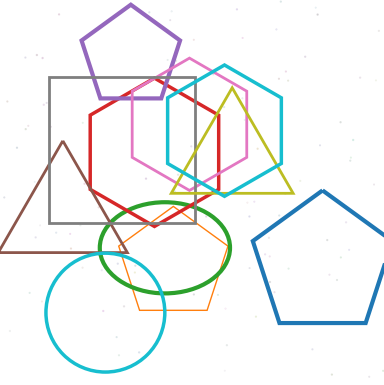[{"shape": "pentagon", "thickness": 3, "radius": 0.95, "center": [0.838, 0.315]}, {"shape": "pentagon", "thickness": 1, "radius": 0.75, "center": [0.45, 0.315]}, {"shape": "oval", "thickness": 3, "radius": 0.85, "center": [0.428, 0.356]}, {"shape": "hexagon", "thickness": 2.5, "radius": 0.96, "center": [0.401, 0.605]}, {"shape": "pentagon", "thickness": 3, "radius": 0.67, "center": [0.34, 0.853]}, {"shape": "triangle", "thickness": 2, "radius": 0.97, "center": [0.163, 0.441]}, {"shape": "hexagon", "thickness": 2, "radius": 0.86, "center": [0.492, 0.677]}, {"shape": "square", "thickness": 2, "radius": 0.95, "center": [0.317, 0.61]}, {"shape": "triangle", "thickness": 2, "radius": 0.91, "center": [0.603, 0.589]}, {"shape": "circle", "thickness": 2.5, "radius": 0.77, "center": [0.274, 0.188]}, {"shape": "hexagon", "thickness": 2.5, "radius": 0.85, "center": [0.583, 0.661]}]